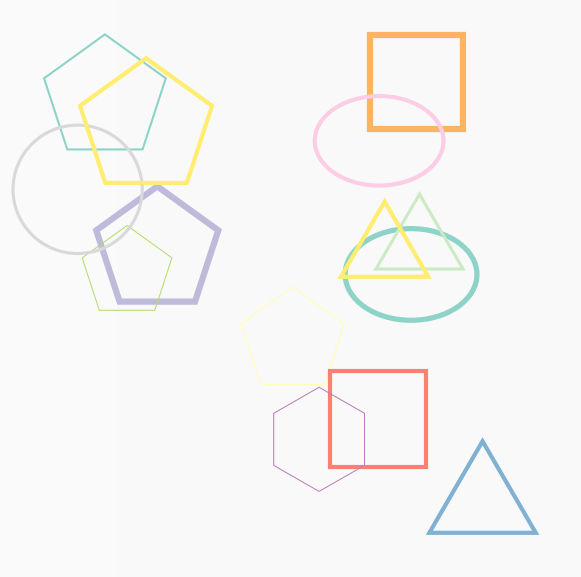[{"shape": "oval", "thickness": 2.5, "radius": 0.57, "center": [0.707, 0.524]}, {"shape": "pentagon", "thickness": 1, "radius": 0.55, "center": [0.181, 0.829]}, {"shape": "pentagon", "thickness": 0.5, "radius": 0.47, "center": [0.503, 0.409]}, {"shape": "pentagon", "thickness": 3, "radius": 0.55, "center": [0.271, 0.566]}, {"shape": "square", "thickness": 2, "radius": 0.41, "center": [0.651, 0.274]}, {"shape": "triangle", "thickness": 2, "radius": 0.53, "center": [0.83, 0.129]}, {"shape": "square", "thickness": 3, "radius": 0.4, "center": [0.717, 0.857]}, {"shape": "pentagon", "thickness": 0.5, "radius": 0.41, "center": [0.219, 0.527]}, {"shape": "oval", "thickness": 2, "radius": 0.55, "center": [0.652, 0.755]}, {"shape": "circle", "thickness": 1.5, "radius": 0.56, "center": [0.134, 0.671]}, {"shape": "hexagon", "thickness": 0.5, "radius": 0.45, "center": [0.549, 0.238]}, {"shape": "triangle", "thickness": 1.5, "radius": 0.43, "center": [0.722, 0.577]}, {"shape": "pentagon", "thickness": 2, "radius": 0.6, "center": [0.251, 0.779]}, {"shape": "triangle", "thickness": 2, "radius": 0.43, "center": [0.662, 0.563]}]